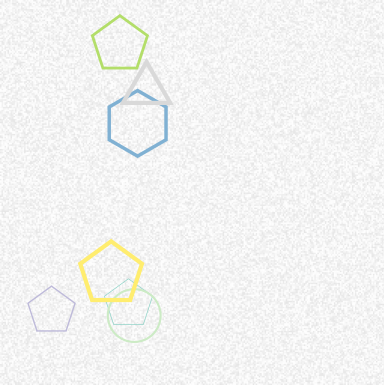[{"shape": "pentagon", "thickness": 0.5, "radius": 0.33, "center": [0.334, 0.21]}, {"shape": "pentagon", "thickness": 1, "radius": 0.32, "center": [0.134, 0.192]}, {"shape": "hexagon", "thickness": 2.5, "radius": 0.43, "center": [0.357, 0.68]}, {"shape": "pentagon", "thickness": 2, "radius": 0.38, "center": [0.311, 0.884]}, {"shape": "triangle", "thickness": 3, "radius": 0.35, "center": [0.381, 0.768]}, {"shape": "circle", "thickness": 1.5, "radius": 0.34, "center": [0.349, 0.18]}, {"shape": "pentagon", "thickness": 3, "radius": 0.42, "center": [0.289, 0.289]}]